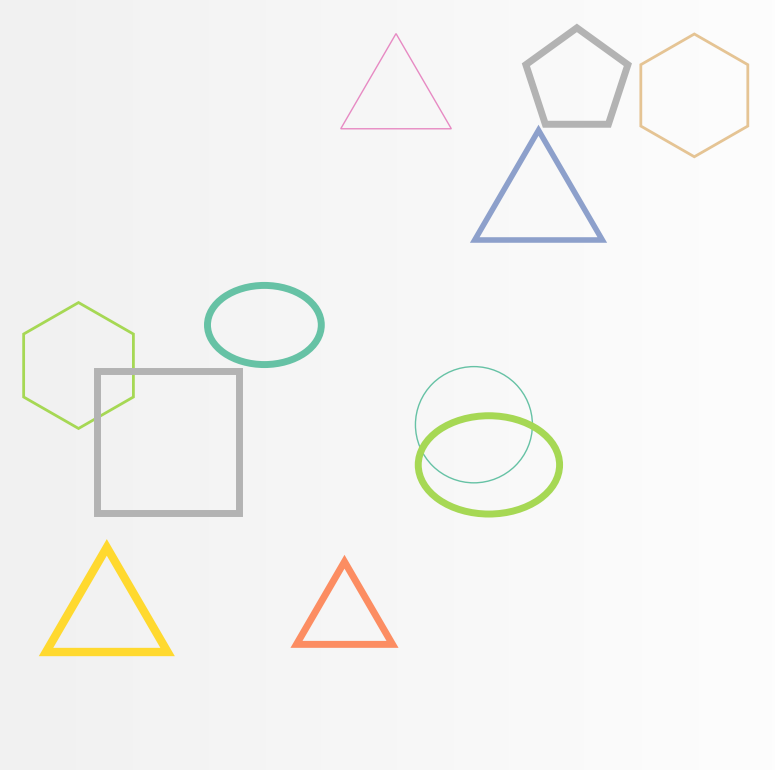[{"shape": "circle", "thickness": 0.5, "radius": 0.38, "center": [0.612, 0.448]}, {"shape": "oval", "thickness": 2.5, "radius": 0.37, "center": [0.341, 0.578]}, {"shape": "triangle", "thickness": 2.5, "radius": 0.36, "center": [0.445, 0.199]}, {"shape": "triangle", "thickness": 2, "radius": 0.48, "center": [0.695, 0.736]}, {"shape": "triangle", "thickness": 0.5, "radius": 0.41, "center": [0.511, 0.874]}, {"shape": "oval", "thickness": 2.5, "radius": 0.46, "center": [0.631, 0.396]}, {"shape": "hexagon", "thickness": 1, "radius": 0.41, "center": [0.101, 0.525]}, {"shape": "triangle", "thickness": 3, "radius": 0.45, "center": [0.138, 0.199]}, {"shape": "hexagon", "thickness": 1, "radius": 0.4, "center": [0.896, 0.876]}, {"shape": "square", "thickness": 2.5, "radius": 0.46, "center": [0.217, 0.426]}, {"shape": "pentagon", "thickness": 2.5, "radius": 0.35, "center": [0.744, 0.895]}]